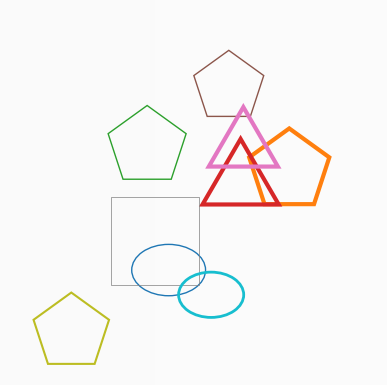[{"shape": "oval", "thickness": 1, "radius": 0.48, "center": [0.435, 0.299]}, {"shape": "pentagon", "thickness": 3, "radius": 0.54, "center": [0.746, 0.558]}, {"shape": "pentagon", "thickness": 1, "radius": 0.53, "center": [0.38, 0.62]}, {"shape": "triangle", "thickness": 3, "radius": 0.57, "center": [0.621, 0.526]}, {"shape": "pentagon", "thickness": 1, "radius": 0.47, "center": [0.59, 0.774]}, {"shape": "triangle", "thickness": 3, "radius": 0.51, "center": [0.628, 0.619]}, {"shape": "square", "thickness": 0.5, "radius": 0.57, "center": [0.4, 0.374]}, {"shape": "pentagon", "thickness": 1.5, "radius": 0.51, "center": [0.184, 0.138]}, {"shape": "oval", "thickness": 2, "radius": 0.42, "center": [0.545, 0.234]}]